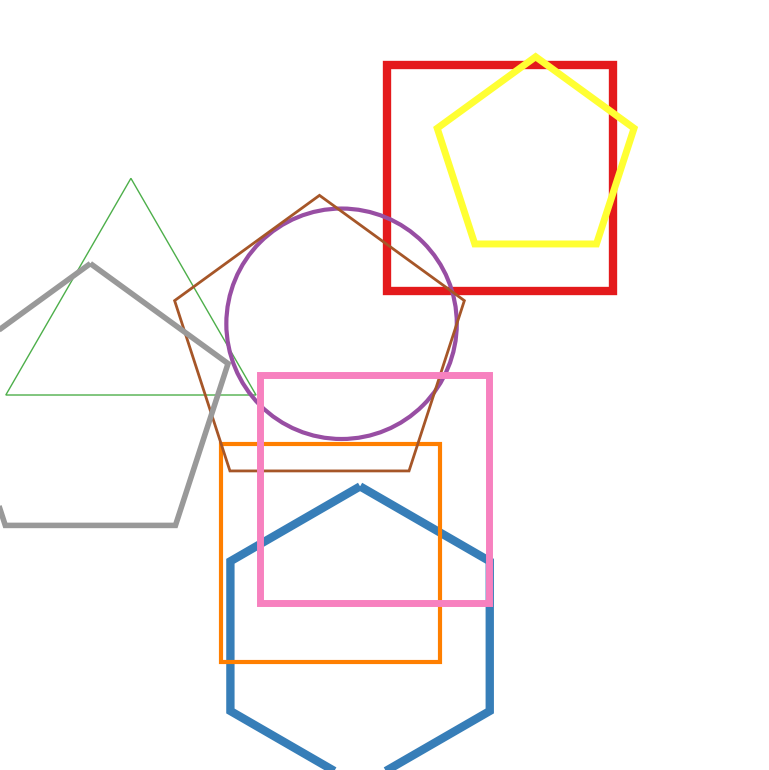[{"shape": "square", "thickness": 3, "radius": 0.73, "center": [0.649, 0.768]}, {"shape": "hexagon", "thickness": 3, "radius": 0.97, "center": [0.468, 0.174]}, {"shape": "triangle", "thickness": 0.5, "radius": 0.94, "center": [0.17, 0.581]}, {"shape": "circle", "thickness": 1.5, "radius": 0.75, "center": [0.444, 0.58]}, {"shape": "square", "thickness": 1.5, "radius": 0.71, "center": [0.429, 0.282]}, {"shape": "pentagon", "thickness": 2.5, "radius": 0.67, "center": [0.696, 0.792]}, {"shape": "pentagon", "thickness": 1, "radius": 0.99, "center": [0.415, 0.548]}, {"shape": "square", "thickness": 2.5, "radius": 0.74, "center": [0.486, 0.364]}, {"shape": "pentagon", "thickness": 2, "radius": 0.94, "center": [0.117, 0.47]}]